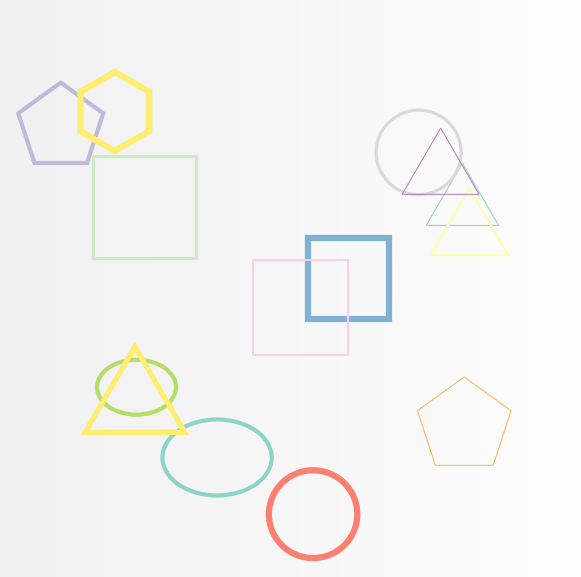[{"shape": "oval", "thickness": 2, "radius": 0.47, "center": [0.373, 0.207]}, {"shape": "triangle", "thickness": 0.5, "radius": 0.36, "center": [0.795, 0.645]}, {"shape": "triangle", "thickness": 1, "radius": 0.38, "center": [0.808, 0.596]}, {"shape": "pentagon", "thickness": 2, "radius": 0.38, "center": [0.105, 0.779]}, {"shape": "circle", "thickness": 3, "radius": 0.38, "center": [0.539, 0.109]}, {"shape": "square", "thickness": 3, "radius": 0.35, "center": [0.599, 0.517]}, {"shape": "pentagon", "thickness": 0.5, "radius": 0.42, "center": [0.799, 0.262]}, {"shape": "oval", "thickness": 2, "radius": 0.34, "center": [0.235, 0.329]}, {"shape": "square", "thickness": 1, "radius": 0.41, "center": [0.518, 0.466]}, {"shape": "circle", "thickness": 1.5, "radius": 0.37, "center": [0.72, 0.735]}, {"shape": "triangle", "thickness": 0.5, "radius": 0.38, "center": [0.758, 0.701]}, {"shape": "square", "thickness": 1.5, "radius": 0.44, "center": [0.249, 0.64]}, {"shape": "triangle", "thickness": 2.5, "radius": 0.5, "center": [0.232, 0.3]}, {"shape": "hexagon", "thickness": 3, "radius": 0.34, "center": [0.198, 0.806]}]